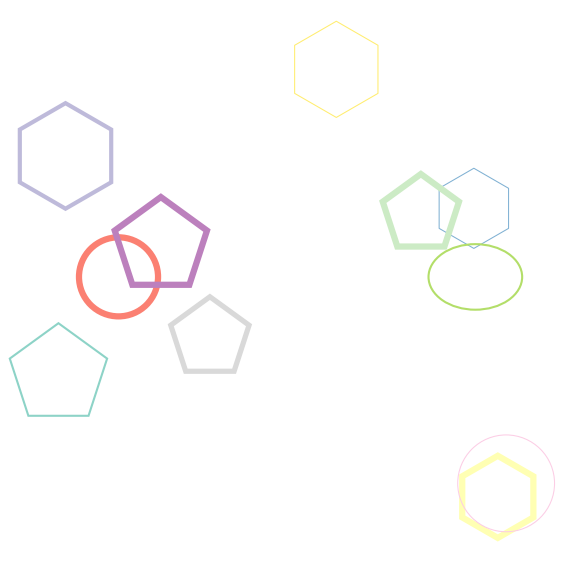[{"shape": "pentagon", "thickness": 1, "radius": 0.44, "center": [0.101, 0.351]}, {"shape": "hexagon", "thickness": 3, "radius": 0.36, "center": [0.862, 0.139]}, {"shape": "hexagon", "thickness": 2, "radius": 0.46, "center": [0.113, 0.729]}, {"shape": "circle", "thickness": 3, "radius": 0.34, "center": [0.205, 0.52]}, {"shape": "hexagon", "thickness": 0.5, "radius": 0.35, "center": [0.821, 0.638]}, {"shape": "oval", "thickness": 1, "radius": 0.41, "center": [0.823, 0.52]}, {"shape": "circle", "thickness": 0.5, "radius": 0.42, "center": [0.876, 0.162]}, {"shape": "pentagon", "thickness": 2.5, "radius": 0.36, "center": [0.363, 0.414]}, {"shape": "pentagon", "thickness": 3, "radius": 0.42, "center": [0.279, 0.574]}, {"shape": "pentagon", "thickness": 3, "radius": 0.35, "center": [0.729, 0.628]}, {"shape": "hexagon", "thickness": 0.5, "radius": 0.42, "center": [0.582, 0.879]}]